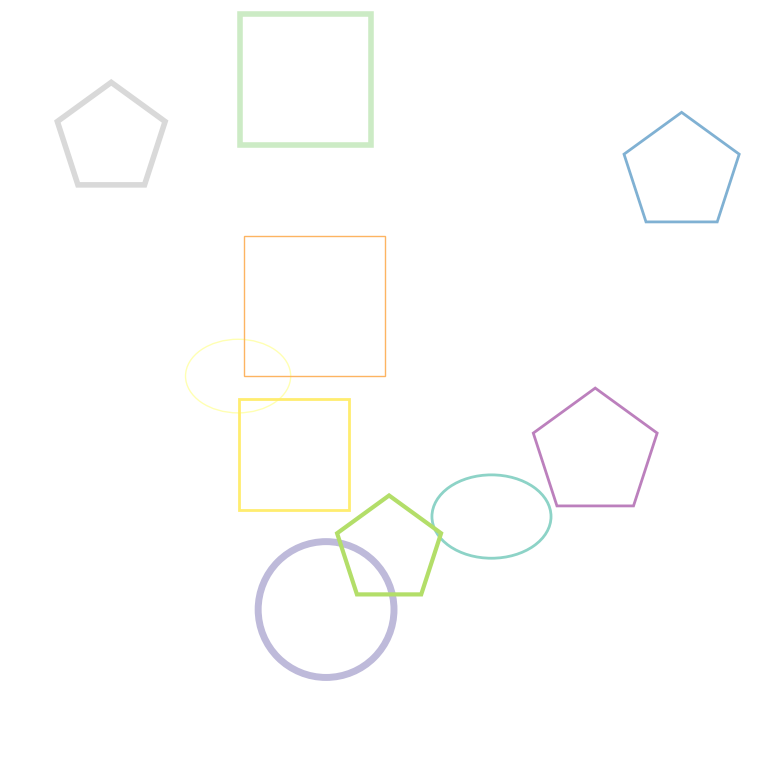[{"shape": "oval", "thickness": 1, "radius": 0.39, "center": [0.638, 0.329]}, {"shape": "oval", "thickness": 0.5, "radius": 0.34, "center": [0.309, 0.512]}, {"shape": "circle", "thickness": 2.5, "radius": 0.44, "center": [0.423, 0.208]}, {"shape": "pentagon", "thickness": 1, "radius": 0.39, "center": [0.885, 0.775]}, {"shape": "square", "thickness": 0.5, "radius": 0.46, "center": [0.409, 0.603]}, {"shape": "pentagon", "thickness": 1.5, "radius": 0.36, "center": [0.505, 0.285]}, {"shape": "pentagon", "thickness": 2, "radius": 0.37, "center": [0.144, 0.819]}, {"shape": "pentagon", "thickness": 1, "radius": 0.42, "center": [0.773, 0.411]}, {"shape": "square", "thickness": 2, "radius": 0.43, "center": [0.397, 0.897]}, {"shape": "square", "thickness": 1, "radius": 0.36, "center": [0.381, 0.41]}]